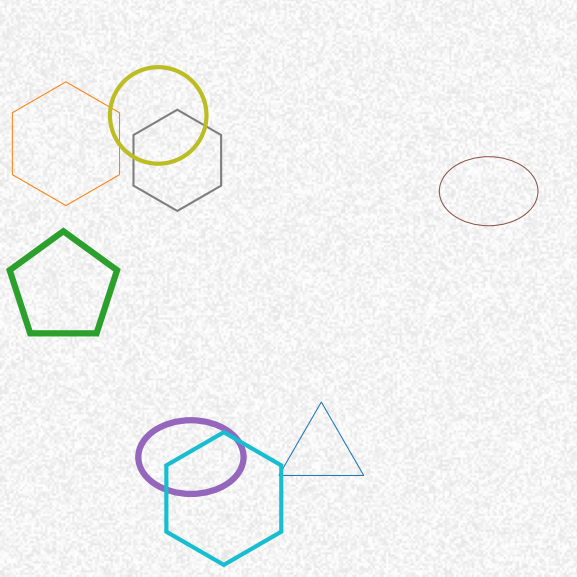[{"shape": "triangle", "thickness": 0.5, "radius": 0.42, "center": [0.556, 0.218]}, {"shape": "hexagon", "thickness": 0.5, "radius": 0.54, "center": [0.114, 0.75]}, {"shape": "pentagon", "thickness": 3, "radius": 0.49, "center": [0.11, 0.501]}, {"shape": "oval", "thickness": 3, "radius": 0.46, "center": [0.331, 0.208]}, {"shape": "oval", "thickness": 0.5, "radius": 0.43, "center": [0.846, 0.668]}, {"shape": "hexagon", "thickness": 1, "radius": 0.44, "center": [0.307, 0.722]}, {"shape": "circle", "thickness": 2, "radius": 0.42, "center": [0.274, 0.799]}, {"shape": "hexagon", "thickness": 2, "radius": 0.57, "center": [0.388, 0.136]}]